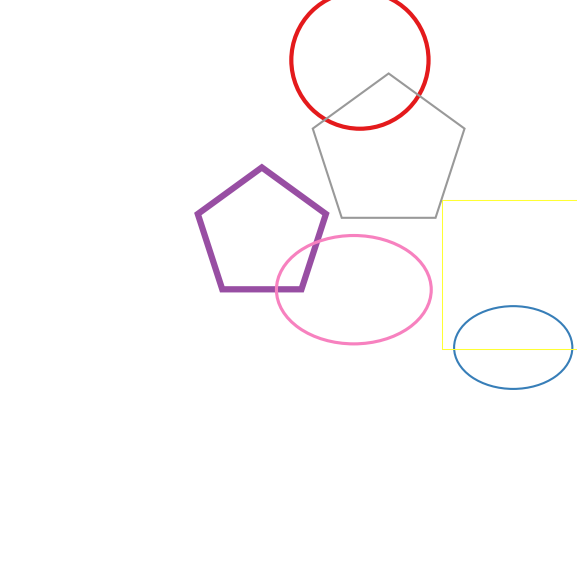[{"shape": "circle", "thickness": 2, "radius": 0.59, "center": [0.623, 0.895]}, {"shape": "oval", "thickness": 1, "radius": 0.51, "center": [0.889, 0.397]}, {"shape": "pentagon", "thickness": 3, "radius": 0.58, "center": [0.453, 0.593]}, {"shape": "square", "thickness": 0.5, "radius": 0.64, "center": [0.894, 0.524]}, {"shape": "oval", "thickness": 1.5, "radius": 0.67, "center": [0.613, 0.498]}, {"shape": "pentagon", "thickness": 1, "radius": 0.69, "center": [0.673, 0.734]}]